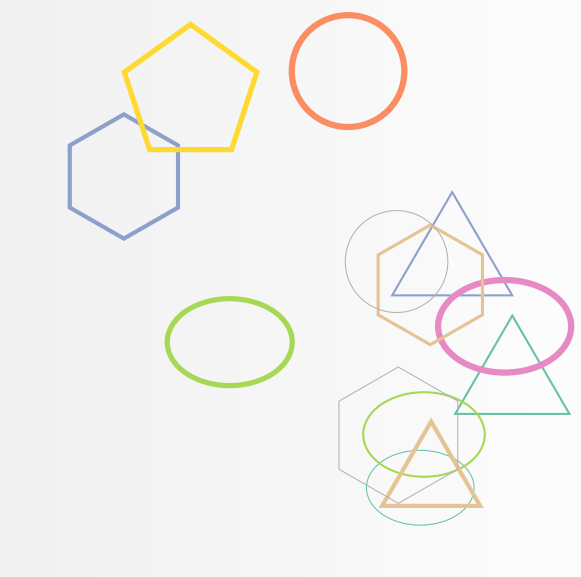[{"shape": "triangle", "thickness": 1, "radius": 0.57, "center": [0.881, 0.339]}, {"shape": "oval", "thickness": 0.5, "radius": 0.46, "center": [0.723, 0.155]}, {"shape": "circle", "thickness": 3, "radius": 0.48, "center": [0.599, 0.876]}, {"shape": "triangle", "thickness": 1, "radius": 0.6, "center": [0.778, 0.547]}, {"shape": "hexagon", "thickness": 2, "radius": 0.54, "center": [0.213, 0.694]}, {"shape": "oval", "thickness": 3, "radius": 0.57, "center": [0.868, 0.434]}, {"shape": "oval", "thickness": 1, "radius": 0.52, "center": [0.729, 0.247]}, {"shape": "oval", "thickness": 2.5, "radius": 0.54, "center": [0.395, 0.407]}, {"shape": "pentagon", "thickness": 2.5, "radius": 0.6, "center": [0.328, 0.837]}, {"shape": "hexagon", "thickness": 1.5, "radius": 0.52, "center": [0.74, 0.506]}, {"shape": "triangle", "thickness": 2, "radius": 0.49, "center": [0.742, 0.172]}, {"shape": "hexagon", "thickness": 0.5, "radius": 0.59, "center": [0.685, 0.246]}, {"shape": "circle", "thickness": 0.5, "radius": 0.44, "center": [0.682, 0.546]}]